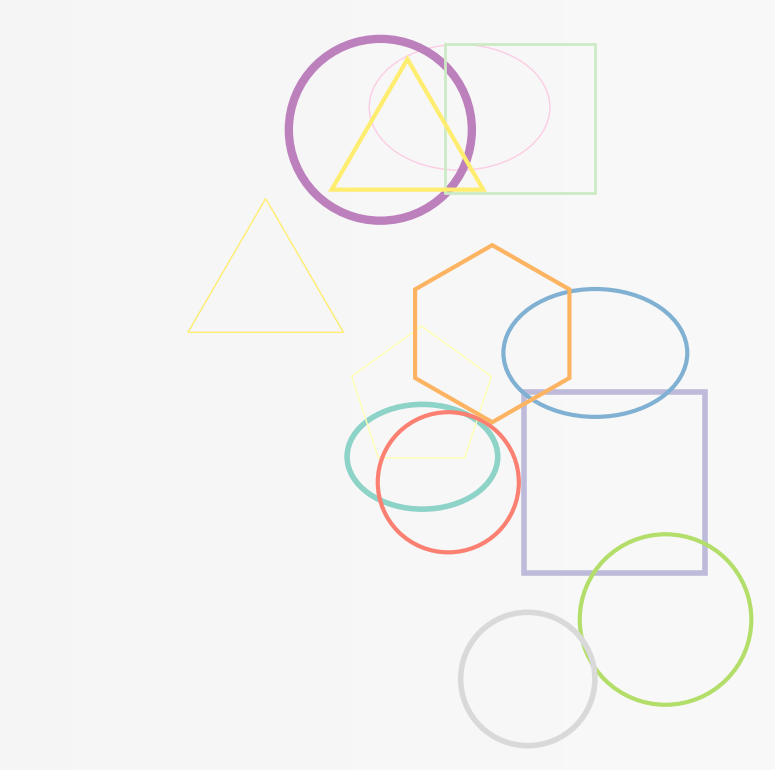[{"shape": "oval", "thickness": 2, "radius": 0.49, "center": [0.545, 0.407]}, {"shape": "pentagon", "thickness": 0.5, "radius": 0.47, "center": [0.544, 0.482]}, {"shape": "square", "thickness": 2, "radius": 0.59, "center": [0.793, 0.373]}, {"shape": "circle", "thickness": 1.5, "radius": 0.46, "center": [0.578, 0.374]}, {"shape": "oval", "thickness": 1.5, "radius": 0.59, "center": [0.768, 0.542]}, {"shape": "hexagon", "thickness": 1.5, "radius": 0.57, "center": [0.635, 0.567]}, {"shape": "circle", "thickness": 1.5, "radius": 0.55, "center": [0.859, 0.195]}, {"shape": "oval", "thickness": 0.5, "radius": 0.58, "center": [0.593, 0.861]}, {"shape": "circle", "thickness": 2, "radius": 0.43, "center": [0.681, 0.118]}, {"shape": "circle", "thickness": 3, "radius": 0.59, "center": [0.491, 0.831]}, {"shape": "square", "thickness": 1, "radius": 0.48, "center": [0.671, 0.846]}, {"shape": "triangle", "thickness": 1.5, "radius": 0.56, "center": [0.526, 0.81]}, {"shape": "triangle", "thickness": 0.5, "radius": 0.58, "center": [0.343, 0.626]}]